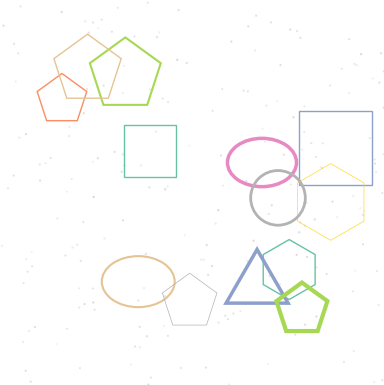[{"shape": "square", "thickness": 1, "radius": 0.34, "center": [0.389, 0.608]}, {"shape": "hexagon", "thickness": 1, "radius": 0.39, "center": [0.751, 0.3]}, {"shape": "pentagon", "thickness": 1, "radius": 0.34, "center": [0.161, 0.741]}, {"shape": "square", "thickness": 1, "radius": 0.48, "center": [0.872, 0.616]}, {"shape": "triangle", "thickness": 2.5, "radius": 0.46, "center": [0.668, 0.259]}, {"shape": "oval", "thickness": 2.5, "radius": 0.45, "center": [0.68, 0.578]}, {"shape": "pentagon", "thickness": 1.5, "radius": 0.48, "center": [0.326, 0.806]}, {"shape": "pentagon", "thickness": 3, "radius": 0.35, "center": [0.784, 0.196]}, {"shape": "hexagon", "thickness": 0.5, "radius": 0.5, "center": [0.859, 0.475]}, {"shape": "pentagon", "thickness": 1, "radius": 0.46, "center": [0.227, 0.819]}, {"shape": "oval", "thickness": 1.5, "radius": 0.47, "center": [0.359, 0.268]}, {"shape": "pentagon", "thickness": 0.5, "radius": 0.37, "center": [0.493, 0.216]}, {"shape": "circle", "thickness": 2, "radius": 0.35, "center": [0.722, 0.486]}]